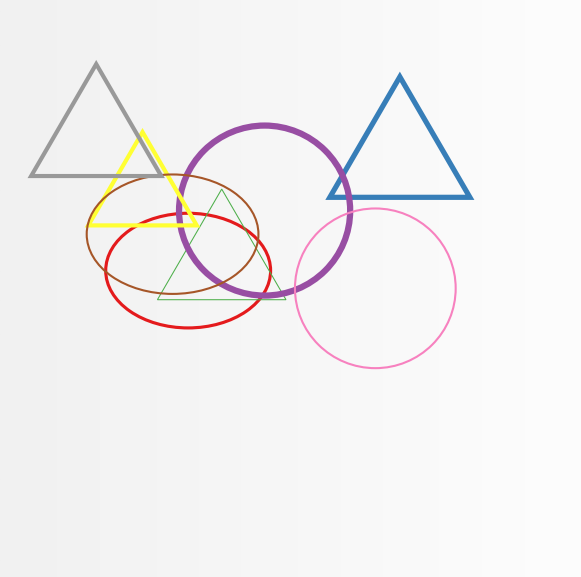[{"shape": "oval", "thickness": 1.5, "radius": 0.71, "center": [0.324, 0.531]}, {"shape": "triangle", "thickness": 2.5, "radius": 0.7, "center": [0.688, 0.727]}, {"shape": "triangle", "thickness": 0.5, "radius": 0.64, "center": [0.381, 0.544]}, {"shape": "circle", "thickness": 3, "radius": 0.74, "center": [0.455, 0.635]}, {"shape": "triangle", "thickness": 2, "radius": 0.54, "center": [0.245, 0.663]}, {"shape": "oval", "thickness": 1, "radius": 0.74, "center": [0.297, 0.594]}, {"shape": "circle", "thickness": 1, "radius": 0.69, "center": [0.646, 0.5]}, {"shape": "triangle", "thickness": 2, "radius": 0.65, "center": [0.166, 0.759]}]